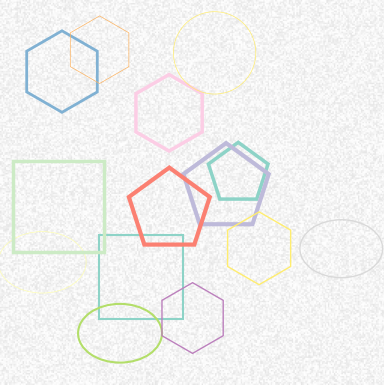[{"shape": "pentagon", "thickness": 2.5, "radius": 0.41, "center": [0.619, 0.549]}, {"shape": "square", "thickness": 1.5, "radius": 0.55, "center": [0.366, 0.282]}, {"shape": "oval", "thickness": 0.5, "radius": 0.57, "center": [0.11, 0.319]}, {"shape": "pentagon", "thickness": 3, "radius": 0.58, "center": [0.587, 0.512]}, {"shape": "pentagon", "thickness": 3, "radius": 0.55, "center": [0.44, 0.454]}, {"shape": "hexagon", "thickness": 2, "radius": 0.53, "center": [0.161, 0.814]}, {"shape": "hexagon", "thickness": 0.5, "radius": 0.44, "center": [0.259, 0.871]}, {"shape": "oval", "thickness": 1.5, "radius": 0.54, "center": [0.312, 0.134]}, {"shape": "hexagon", "thickness": 2.5, "radius": 0.5, "center": [0.439, 0.707]}, {"shape": "oval", "thickness": 1, "radius": 0.54, "center": [0.886, 0.354]}, {"shape": "hexagon", "thickness": 1, "radius": 0.46, "center": [0.5, 0.174]}, {"shape": "square", "thickness": 2.5, "radius": 0.59, "center": [0.152, 0.465]}, {"shape": "circle", "thickness": 0.5, "radius": 0.53, "center": [0.557, 0.863]}, {"shape": "hexagon", "thickness": 1, "radius": 0.47, "center": [0.673, 0.355]}]